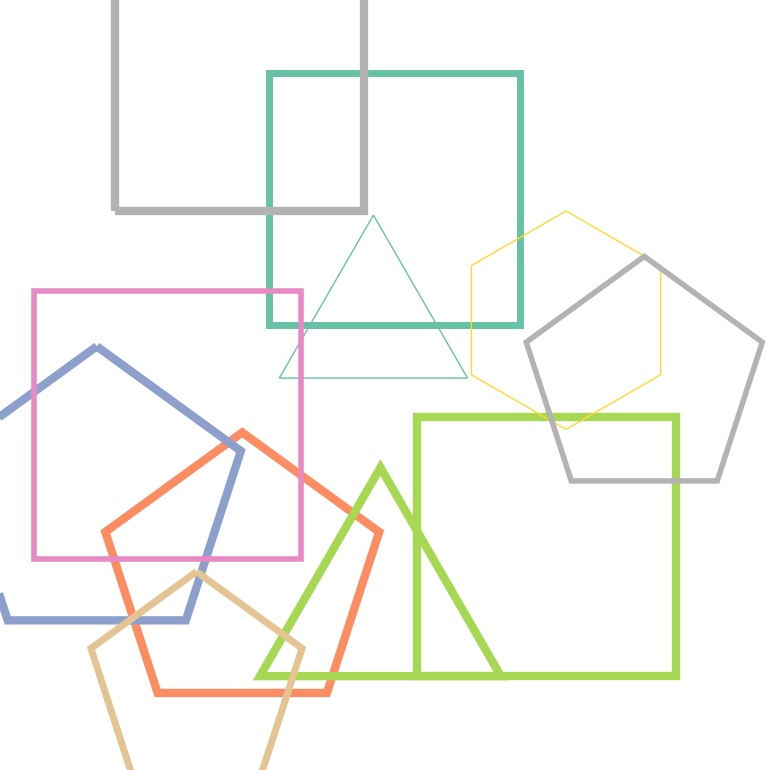[{"shape": "square", "thickness": 2.5, "radius": 0.82, "center": [0.513, 0.742]}, {"shape": "triangle", "thickness": 0.5, "radius": 0.71, "center": [0.485, 0.58]}, {"shape": "pentagon", "thickness": 3, "radius": 0.93, "center": [0.315, 0.251]}, {"shape": "pentagon", "thickness": 3, "radius": 0.98, "center": [0.126, 0.353]}, {"shape": "square", "thickness": 2, "radius": 0.87, "center": [0.218, 0.448]}, {"shape": "triangle", "thickness": 3, "radius": 0.9, "center": [0.494, 0.212]}, {"shape": "square", "thickness": 3, "radius": 0.84, "center": [0.71, 0.29]}, {"shape": "hexagon", "thickness": 0.5, "radius": 0.71, "center": [0.735, 0.584]}, {"shape": "pentagon", "thickness": 2.5, "radius": 0.72, "center": [0.255, 0.113]}, {"shape": "pentagon", "thickness": 2, "radius": 0.81, "center": [0.837, 0.506]}, {"shape": "square", "thickness": 3, "radius": 0.81, "center": [0.311, 0.887]}]